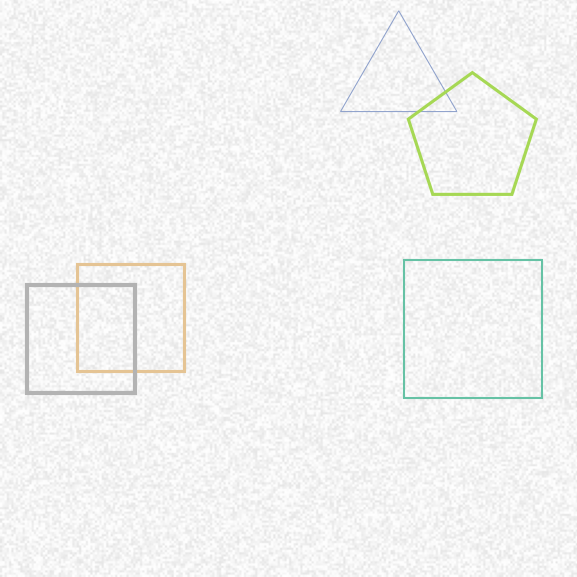[{"shape": "square", "thickness": 1, "radius": 0.6, "center": [0.819, 0.429]}, {"shape": "triangle", "thickness": 0.5, "radius": 0.58, "center": [0.69, 0.864]}, {"shape": "pentagon", "thickness": 1.5, "radius": 0.58, "center": [0.818, 0.757]}, {"shape": "square", "thickness": 1.5, "radius": 0.46, "center": [0.226, 0.45]}, {"shape": "square", "thickness": 2, "radius": 0.47, "center": [0.14, 0.412]}]